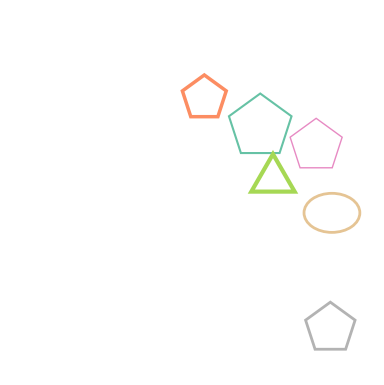[{"shape": "pentagon", "thickness": 1.5, "radius": 0.43, "center": [0.676, 0.672]}, {"shape": "pentagon", "thickness": 2.5, "radius": 0.3, "center": [0.531, 0.745]}, {"shape": "pentagon", "thickness": 1, "radius": 0.36, "center": [0.821, 0.622]}, {"shape": "triangle", "thickness": 3, "radius": 0.32, "center": [0.709, 0.535]}, {"shape": "oval", "thickness": 2, "radius": 0.36, "center": [0.862, 0.447]}, {"shape": "pentagon", "thickness": 2, "radius": 0.34, "center": [0.858, 0.148]}]